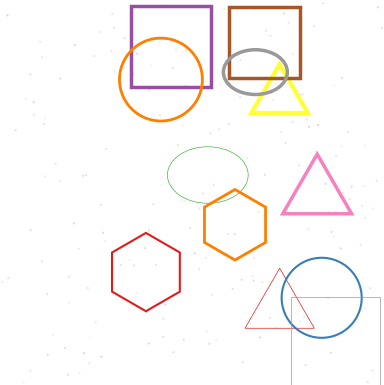[{"shape": "triangle", "thickness": 0.5, "radius": 0.52, "center": [0.726, 0.199]}, {"shape": "hexagon", "thickness": 1.5, "radius": 0.51, "center": [0.379, 0.293]}, {"shape": "circle", "thickness": 1.5, "radius": 0.52, "center": [0.836, 0.227]}, {"shape": "oval", "thickness": 0.5, "radius": 0.52, "center": [0.54, 0.545]}, {"shape": "square", "thickness": 2.5, "radius": 0.52, "center": [0.443, 0.879]}, {"shape": "hexagon", "thickness": 2, "radius": 0.46, "center": [0.61, 0.416]}, {"shape": "circle", "thickness": 2, "radius": 0.54, "center": [0.418, 0.793]}, {"shape": "triangle", "thickness": 3, "radius": 0.42, "center": [0.726, 0.749]}, {"shape": "square", "thickness": 2.5, "radius": 0.46, "center": [0.686, 0.889]}, {"shape": "triangle", "thickness": 2.5, "radius": 0.52, "center": [0.824, 0.496]}, {"shape": "square", "thickness": 0.5, "radius": 0.57, "center": [0.871, 0.114]}, {"shape": "oval", "thickness": 2.5, "radius": 0.42, "center": [0.663, 0.813]}]